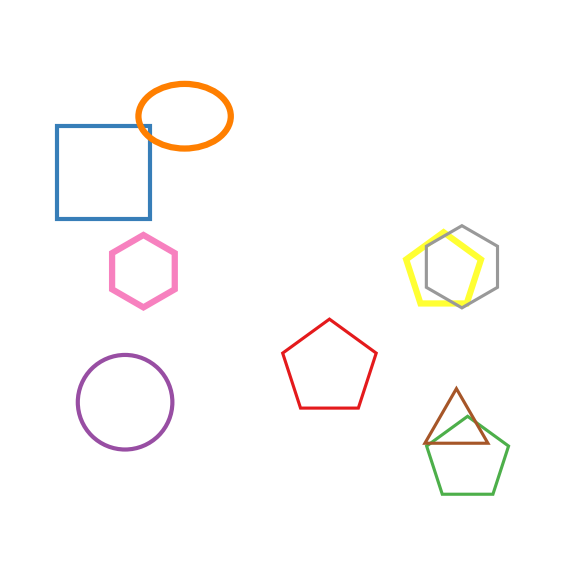[{"shape": "pentagon", "thickness": 1.5, "radius": 0.43, "center": [0.57, 0.361]}, {"shape": "square", "thickness": 2, "radius": 0.4, "center": [0.18, 0.701]}, {"shape": "pentagon", "thickness": 1.5, "radius": 0.37, "center": [0.81, 0.204]}, {"shape": "circle", "thickness": 2, "radius": 0.41, "center": [0.217, 0.303]}, {"shape": "oval", "thickness": 3, "radius": 0.4, "center": [0.32, 0.798]}, {"shape": "pentagon", "thickness": 3, "radius": 0.34, "center": [0.768, 0.529]}, {"shape": "triangle", "thickness": 1.5, "radius": 0.32, "center": [0.79, 0.263]}, {"shape": "hexagon", "thickness": 3, "radius": 0.31, "center": [0.248, 0.53]}, {"shape": "hexagon", "thickness": 1.5, "radius": 0.36, "center": [0.8, 0.537]}]